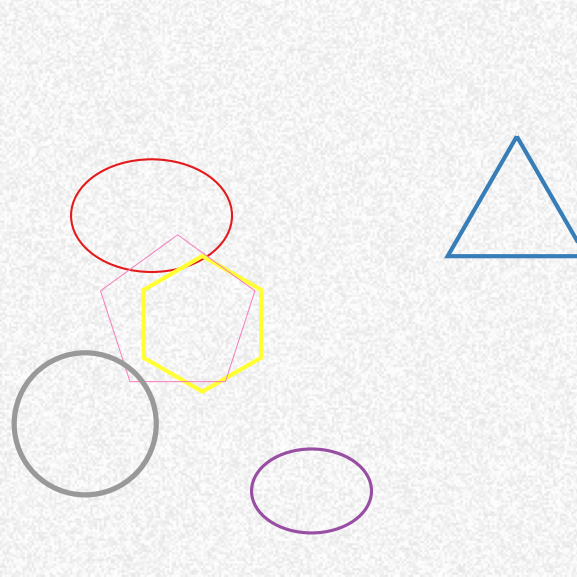[{"shape": "oval", "thickness": 1, "radius": 0.7, "center": [0.262, 0.626]}, {"shape": "triangle", "thickness": 2, "radius": 0.69, "center": [0.895, 0.625]}, {"shape": "oval", "thickness": 1.5, "radius": 0.52, "center": [0.539, 0.149]}, {"shape": "hexagon", "thickness": 2, "radius": 0.59, "center": [0.35, 0.438]}, {"shape": "pentagon", "thickness": 0.5, "radius": 0.7, "center": [0.308, 0.452]}, {"shape": "circle", "thickness": 2.5, "radius": 0.62, "center": [0.148, 0.265]}]